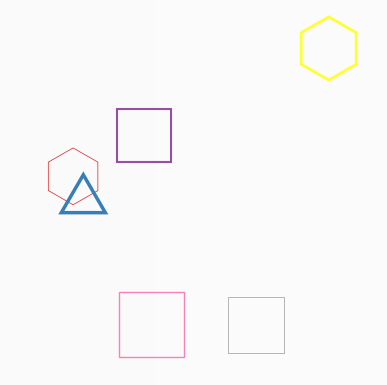[{"shape": "hexagon", "thickness": 0.5, "radius": 0.37, "center": [0.189, 0.542]}, {"shape": "triangle", "thickness": 2.5, "radius": 0.33, "center": [0.215, 0.48]}, {"shape": "square", "thickness": 1.5, "radius": 0.35, "center": [0.372, 0.648]}, {"shape": "hexagon", "thickness": 2, "radius": 0.41, "center": [0.848, 0.874]}, {"shape": "square", "thickness": 1, "radius": 0.42, "center": [0.391, 0.157]}, {"shape": "square", "thickness": 0.5, "radius": 0.36, "center": [0.66, 0.156]}]